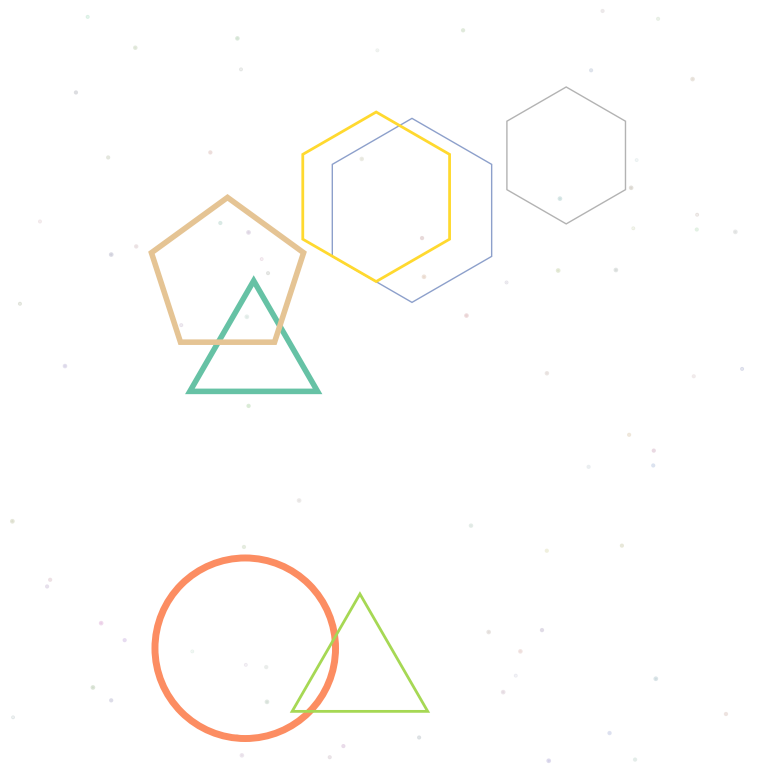[{"shape": "triangle", "thickness": 2, "radius": 0.48, "center": [0.329, 0.54]}, {"shape": "circle", "thickness": 2.5, "radius": 0.59, "center": [0.319, 0.158]}, {"shape": "hexagon", "thickness": 0.5, "radius": 0.6, "center": [0.535, 0.727]}, {"shape": "triangle", "thickness": 1, "radius": 0.51, "center": [0.467, 0.127]}, {"shape": "hexagon", "thickness": 1, "radius": 0.55, "center": [0.489, 0.744]}, {"shape": "pentagon", "thickness": 2, "radius": 0.52, "center": [0.295, 0.64]}, {"shape": "hexagon", "thickness": 0.5, "radius": 0.44, "center": [0.735, 0.798]}]